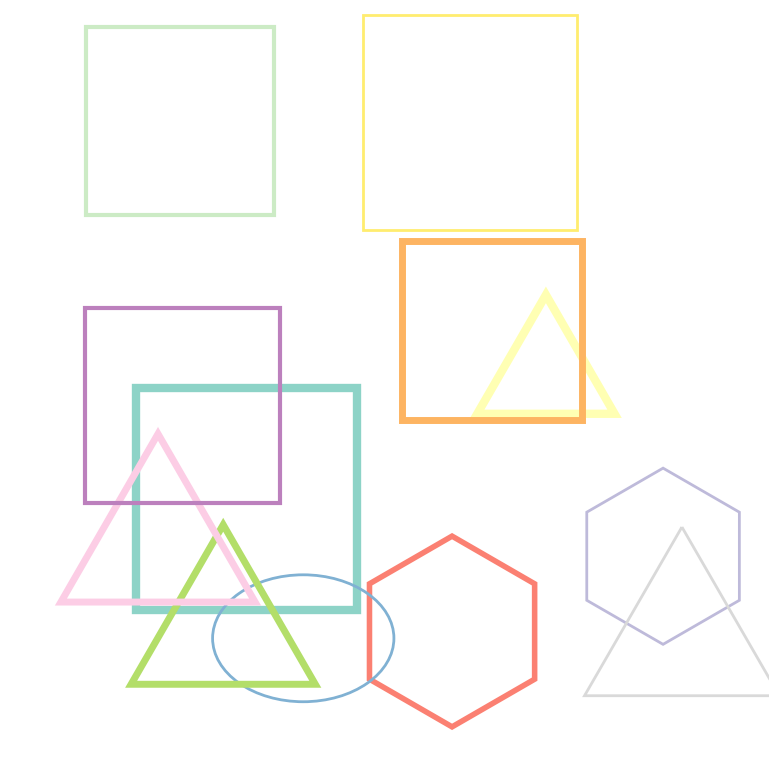[{"shape": "square", "thickness": 3, "radius": 0.72, "center": [0.32, 0.352]}, {"shape": "triangle", "thickness": 3, "radius": 0.51, "center": [0.709, 0.514]}, {"shape": "hexagon", "thickness": 1, "radius": 0.57, "center": [0.861, 0.278]}, {"shape": "hexagon", "thickness": 2, "radius": 0.62, "center": [0.587, 0.18]}, {"shape": "oval", "thickness": 1, "radius": 0.59, "center": [0.394, 0.171]}, {"shape": "square", "thickness": 2.5, "radius": 0.58, "center": [0.639, 0.571]}, {"shape": "triangle", "thickness": 2.5, "radius": 0.69, "center": [0.29, 0.18]}, {"shape": "triangle", "thickness": 2.5, "radius": 0.73, "center": [0.205, 0.291]}, {"shape": "triangle", "thickness": 1, "radius": 0.73, "center": [0.886, 0.169]}, {"shape": "square", "thickness": 1.5, "radius": 0.63, "center": [0.237, 0.473]}, {"shape": "square", "thickness": 1.5, "radius": 0.61, "center": [0.234, 0.843]}, {"shape": "square", "thickness": 1, "radius": 0.7, "center": [0.61, 0.841]}]